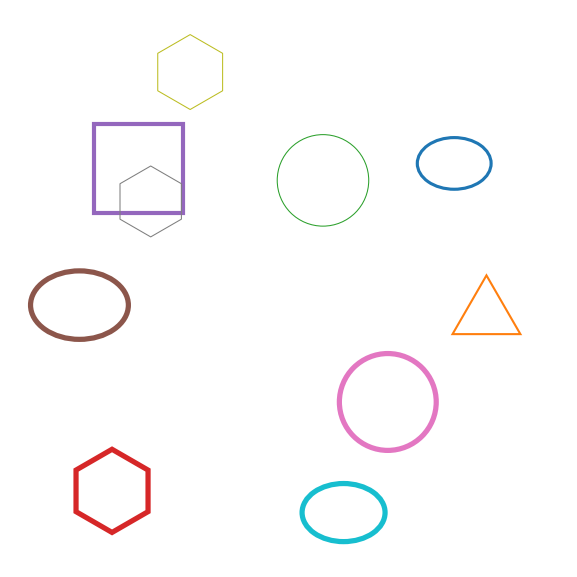[{"shape": "oval", "thickness": 1.5, "radius": 0.32, "center": [0.786, 0.716]}, {"shape": "triangle", "thickness": 1, "radius": 0.34, "center": [0.842, 0.454]}, {"shape": "circle", "thickness": 0.5, "radius": 0.4, "center": [0.559, 0.687]}, {"shape": "hexagon", "thickness": 2.5, "radius": 0.36, "center": [0.194, 0.149]}, {"shape": "square", "thickness": 2, "radius": 0.39, "center": [0.24, 0.708]}, {"shape": "oval", "thickness": 2.5, "radius": 0.42, "center": [0.138, 0.471]}, {"shape": "circle", "thickness": 2.5, "radius": 0.42, "center": [0.672, 0.303]}, {"shape": "hexagon", "thickness": 0.5, "radius": 0.31, "center": [0.261, 0.65]}, {"shape": "hexagon", "thickness": 0.5, "radius": 0.32, "center": [0.329, 0.874]}, {"shape": "oval", "thickness": 2.5, "radius": 0.36, "center": [0.595, 0.112]}]